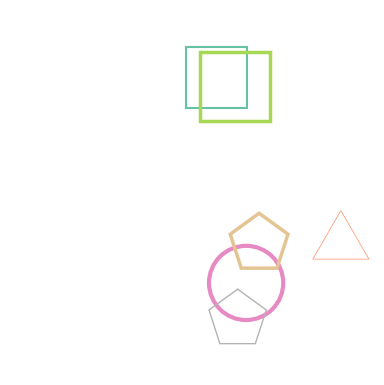[{"shape": "square", "thickness": 1.5, "radius": 0.4, "center": [0.562, 0.799]}, {"shape": "triangle", "thickness": 0.5, "radius": 0.42, "center": [0.885, 0.369]}, {"shape": "circle", "thickness": 3, "radius": 0.48, "center": [0.639, 0.265]}, {"shape": "square", "thickness": 2.5, "radius": 0.45, "center": [0.61, 0.775]}, {"shape": "pentagon", "thickness": 2.5, "radius": 0.39, "center": [0.673, 0.367]}, {"shape": "pentagon", "thickness": 1, "radius": 0.39, "center": [0.617, 0.171]}]